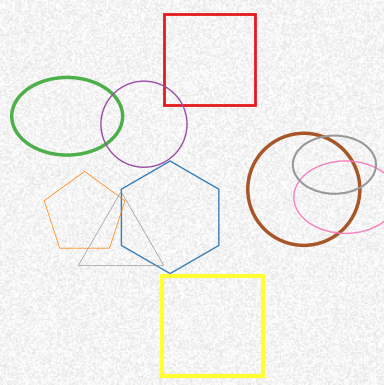[{"shape": "square", "thickness": 2, "radius": 0.59, "center": [0.545, 0.847]}, {"shape": "hexagon", "thickness": 1, "radius": 0.73, "center": [0.442, 0.436]}, {"shape": "oval", "thickness": 2.5, "radius": 0.72, "center": [0.174, 0.698]}, {"shape": "circle", "thickness": 1, "radius": 0.56, "center": [0.374, 0.677]}, {"shape": "pentagon", "thickness": 0.5, "radius": 0.55, "center": [0.22, 0.445]}, {"shape": "square", "thickness": 3, "radius": 0.65, "center": [0.552, 0.153]}, {"shape": "circle", "thickness": 2.5, "radius": 0.73, "center": [0.789, 0.508]}, {"shape": "oval", "thickness": 1, "radius": 0.67, "center": [0.898, 0.488]}, {"shape": "triangle", "thickness": 0.5, "radius": 0.64, "center": [0.314, 0.375]}, {"shape": "oval", "thickness": 1.5, "radius": 0.54, "center": [0.869, 0.572]}]